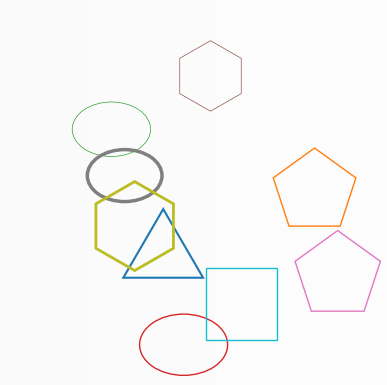[{"shape": "triangle", "thickness": 1.5, "radius": 0.59, "center": [0.421, 0.338]}, {"shape": "pentagon", "thickness": 1, "radius": 0.56, "center": [0.812, 0.503]}, {"shape": "oval", "thickness": 0.5, "radius": 0.51, "center": [0.288, 0.664]}, {"shape": "oval", "thickness": 1, "radius": 0.57, "center": [0.474, 0.105]}, {"shape": "hexagon", "thickness": 0.5, "radius": 0.46, "center": [0.543, 0.803]}, {"shape": "pentagon", "thickness": 1, "radius": 0.58, "center": [0.872, 0.285]}, {"shape": "oval", "thickness": 2.5, "radius": 0.48, "center": [0.322, 0.544]}, {"shape": "hexagon", "thickness": 2, "radius": 0.58, "center": [0.348, 0.413]}, {"shape": "square", "thickness": 1, "radius": 0.46, "center": [0.623, 0.21]}]